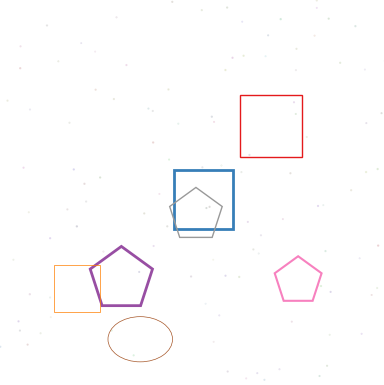[{"shape": "square", "thickness": 1, "radius": 0.4, "center": [0.703, 0.672]}, {"shape": "square", "thickness": 2, "radius": 0.38, "center": [0.528, 0.481]}, {"shape": "pentagon", "thickness": 2, "radius": 0.43, "center": [0.315, 0.275]}, {"shape": "square", "thickness": 0.5, "radius": 0.3, "center": [0.2, 0.251]}, {"shape": "oval", "thickness": 0.5, "radius": 0.42, "center": [0.364, 0.119]}, {"shape": "pentagon", "thickness": 1.5, "radius": 0.32, "center": [0.774, 0.27]}, {"shape": "pentagon", "thickness": 1, "radius": 0.36, "center": [0.509, 0.441]}]